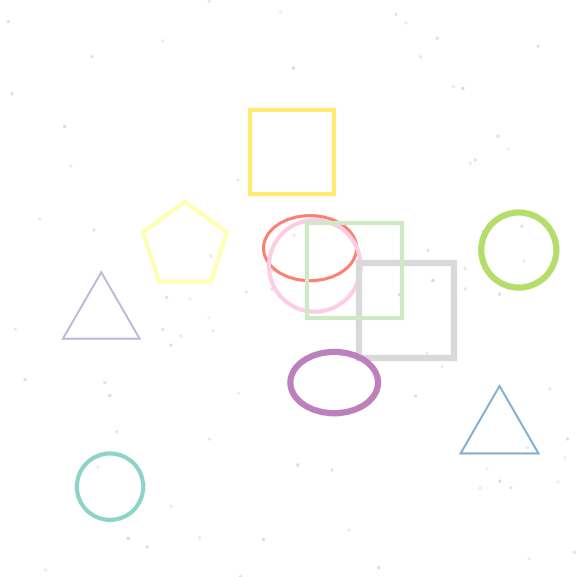[{"shape": "circle", "thickness": 2, "radius": 0.29, "center": [0.191, 0.156]}, {"shape": "pentagon", "thickness": 2, "radius": 0.38, "center": [0.32, 0.573]}, {"shape": "triangle", "thickness": 1, "radius": 0.38, "center": [0.175, 0.451]}, {"shape": "oval", "thickness": 1.5, "radius": 0.4, "center": [0.537, 0.569]}, {"shape": "triangle", "thickness": 1, "radius": 0.39, "center": [0.865, 0.253]}, {"shape": "circle", "thickness": 3, "radius": 0.33, "center": [0.898, 0.566]}, {"shape": "circle", "thickness": 2, "radius": 0.4, "center": [0.545, 0.539]}, {"shape": "square", "thickness": 3, "radius": 0.41, "center": [0.704, 0.461]}, {"shape": "oval", "thickness": 3, "radius": 0.38, "center": [0.579, 0.337]}, {"shape": "square", "thickness": 2, "radius": 0.41, "center": [0.614, 0.531]}, {"shape": "square", "thickness": 2, "radius": 0.36, "center": [0.506, 0.736]}]